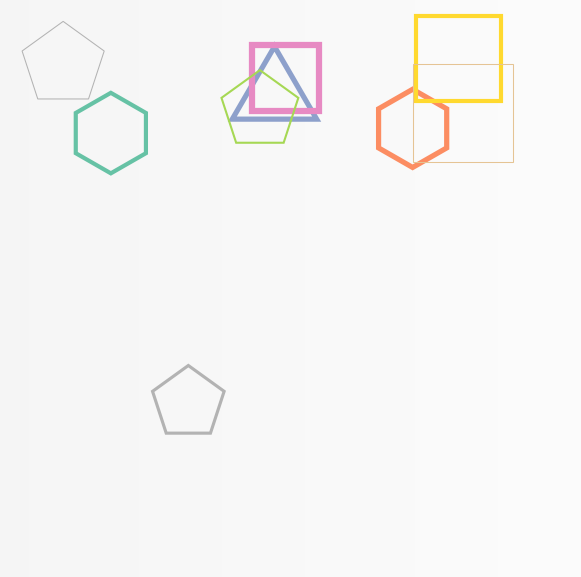[{"shape": "hexagon", "thickness": 2, "radius": 0.35, "center": [0.191, 0.769]}, {"shape": "hexagon", "thickness": 2.5, "radius": 0.34, "center": [0.71, 0.777]}, {"shape": "triangle", "thickness": 2.5, "radius": 0.42, "center": [0.472, 0.835]}, {"shape": "square", "thickness": 3, "radius": 0.29, "center": [0.491, 0.865]}, {"shape": "pentagon", "thickness": 1, "radius": 0.35, "center": [0.447, 0.808]}, {"shape": "square", "thickness": 2, "radius": 0.37, "center": [0.788, 0.898]}, {"shape": "square", "thickness": 0.5, "radius": 0.43, "center": [0.797, 0.803]}, {"shape": "pentagon", "thickness": 1.5, "radius": 0.32, "center": [0.324, 0.301]}, {"shape": "pentagon", "thickness": 0.5, "radius": 0.37, "center": [0.109, 0.888]}]